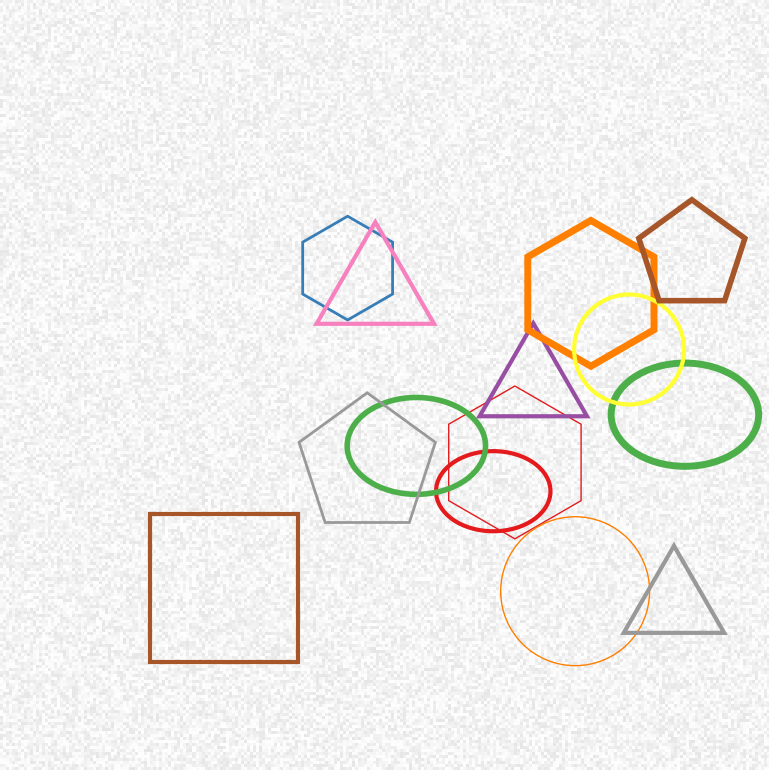[{"shape": "hexagon", "thickness": 0.5, "radius": 0.5, "center": [0.669, 0.399]}, {"shape": "oval", "thickness": 1.5, "radius": 0.37, "center": [0.641, 0.362]}, {"shape": "hexagon", "thickness": 1, "radius": 0.34, "center": [0.451, 0.652]}, {"shape": "oval", "thickness": 2.5, "radius": 0.48, "center": [0.889, 0.461]}, {"shape": "oval", "thickness": 2, "radius": 0.45, "center": [0.541, 0.421]}, {"shape": "triangle", "thickness": 1.5, "radius": 0.4, "center": [0.693, 0.5]}, {"shape": "circle", "thickness": 0.5, "radius": 0.48, "center": [0.747, 0.232]}, {"shape": "hexagon", "thickness": 2.5, "radius": 0.47, "center": [0.767, 0.619]}, {"shape": "circle", "thickness": 1.5, "radius": 0.36, "center": [0.817, 0.546]}, {"shape": "pentagon", "thickness": 2, "radius": 0.36, "center": [0.898, 0.668]}, {"shape": "square", "thickness": 1.5, "radius": 0.48, "center": [0.291, 0.236]}, {"shape": "triangle", "thickness": 1.5, "radius": 0.44, "center": [0.487, 0.624]}, {"shape": "triangle", "thickness": 1.5, "radius": 0.38, "center": [0.875, 0.216]}, {"shape": "pentagon", "thickness": 1, "radius": 0.47, "center": [0.477, 0.397]}]